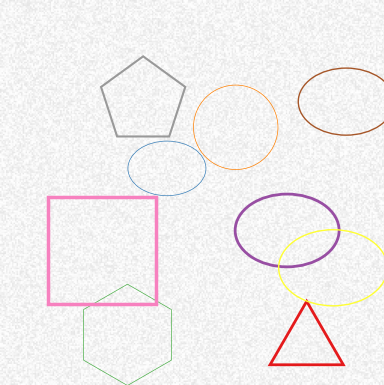[{"shape": "triangle", "thickness": 2, "radius": 0.55, "center": [0.797, 0.107]}, {"shape": "oval", "thickness": 0.5, "radius": 0.51, "center": [0.434, 0.563]}, {"shape": "hexagon", "thickness": 0.5, "radius": 0.66, "center": [0.331, 0.13]}, {"shape": "oval", "thickness": 2, "radius": 0.67, "center": [0.746, 0.401]}, {"shape": "circle", "thickness": 0.5, "radius": 0.55, "center": [0.612, 0.669]}, {"shape": "oval", "thickness": 1, "radius": 0.71, "center": [0.865, 0.304]}, {"shape": "oval", "thickness": 1, "radius": 0.62, "center": [0.899, 0.736]}, {"shape": "square", "thickness": 2.5, "radius": 0.7, "center": [0.264, 0.349]}, {"shape": "pentagon", "thickness": 1.5, "radius": 0.58, "center": [0.372, 0.739]}]